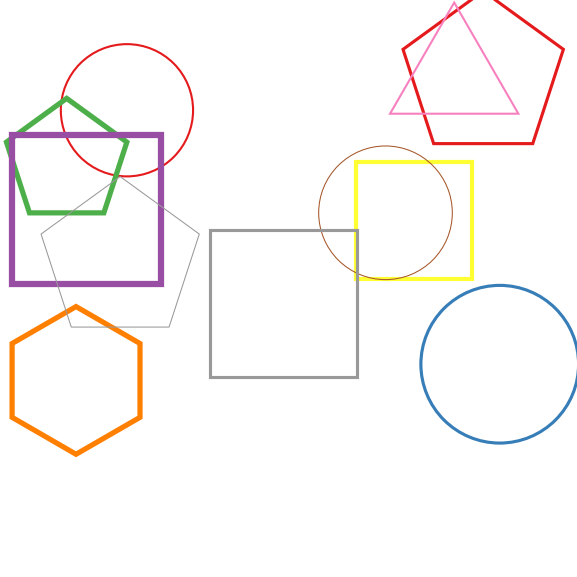[{"shape": "circle", "thickness": 1, "radius": 0.57, "center": [0.22, 0.808]}, {"shape": "pentagon", "thickness": 1.5, "radius": 0.73, "center": [0.837, 0.869]}, {"shape": "circle", "thickness": 1.5, "radius": 0.68, "center": [0.865, 0.368]}, {"shape": "pentagon", "thickness": 2.5, "radius": 0.55, "center": [0.115, 0.719]}, {"shape": "square", "thickness": 3, "radius": 0.64, "center": [0.15, 0.637]}, {"shape": "hexagon", "thickness": 2.5, "radius": 0.64, "center": [0.132, 0.34]}, {"shape": "square", "thickness": 2, "radius": 0.5, "center": [0.717, 0.617]}, {"shape": "circle", "thickness": 0.5, "radius": 0.58, "center": [0.668, 0.631]}, {"shape": "triangle", "thickness": 1, "radius": 0.64, "center": [0.787, 0.866]}, {"shape": "pentagon", "thickness": 0.5, "radius": 0.72, "center": [0.208, 0.549]}, {"shape": "square", "thickness": 1.5, "radius": 0.64, "center": [0.49, 0.474]}]